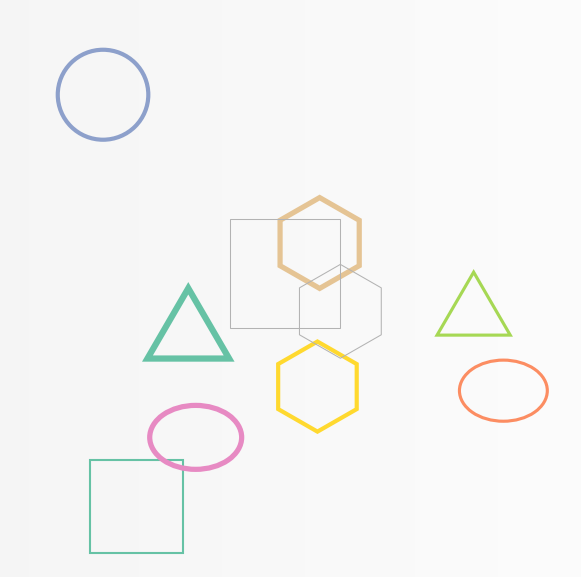[{"shape": "triangle", "thickness": 3, "radius": 0.41, "center": [0.324, 0.419]}, {"shape": "square", "thickness": 1, "radius": 0.4, "center": [0.235, 0.123]}, {"shape": "oval", "thickness": 1.5, "radius": 0.38, "center": [0.866, 0.323]}, {"shape": "circle", "thickness": 2, "radius": 0.39, "center": [0.177, 0.835]}, {"shape": "oval", "thickness": 2.5, "radius": 0.4, "center": [0.337, 0.242]}, {"shape": "triangle", "thickness": 1.5, "radius": 0.36, "center": [0.815, 0.455]}, {"shape": "hexagon", "thickness": 2, "radius": 0.39, "center": [0.546, 0.33]}, {"shape": "hexagon", "thickness": 2.5, "radius": 0.39, "center": [0.55, 0.578]}, {"shape": "hexagon", "thickness": 0.5, "radius": 0.41, "center": [0.586, 0.46]}, {"shape": "square", "thickness": 0.5, "radius": 0.47, "center": [0.491, 0.525]}]